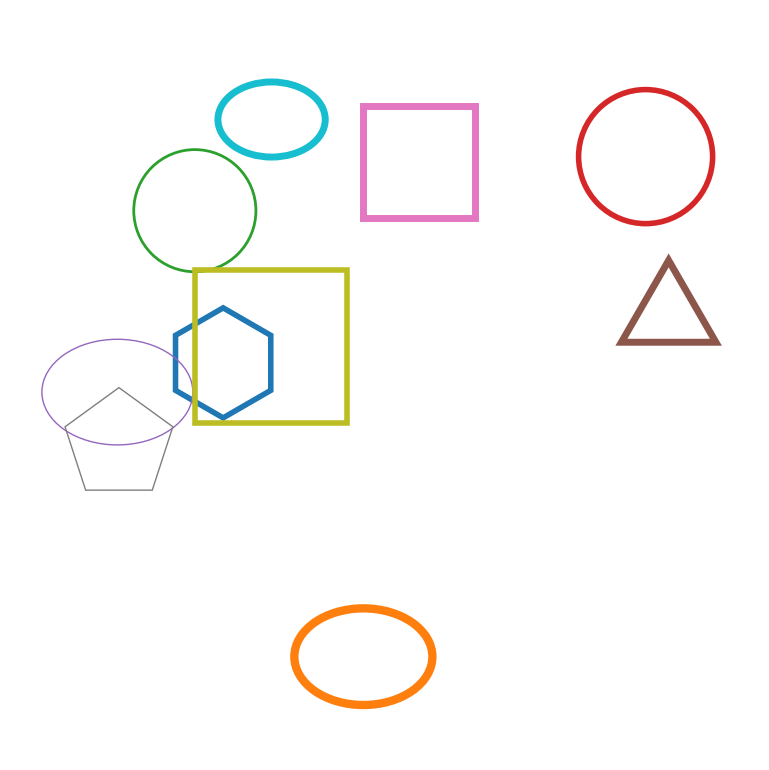[{"shape": "hexagon", "thickness": 2, "radius": 0.36, "center": [0.29, 0.529]}, {"shape": "oval", "thickness": 3, "radius": 0.45, "center": [0.472, 0.147]}, {"shape": "circle", "thickness": 1, "radius": 0.4, "center": [0.253, 0.726]}, {"shape": "circle", "thickness": 2, "radius": 0.44, "center": [0.838, 0.797]}, {"shape": "oval", "thickness": 0.5, "radius": 0.49, "center": [0.152, 0.491]}, {"shape": "triangle", "thickness": 2.5, "radius": 0.35, "center": [0.868, 0.591]}, {"shape": "square", "thickness": 2.5, "radius": 0.36, "center": [0.544, 0.79]}, {"shape": "pentagon", "thickness": 0.5, "radius": 0.37, "center": [0.154, 0.423]}, {"shape": "square", "thickness": 2, "radius": 0.5, "center": [0.352, 0.55]}, {"shape": "oval", "thickness": 2.5, "radius": 0.35, "center": [0.353, 0.845]}]